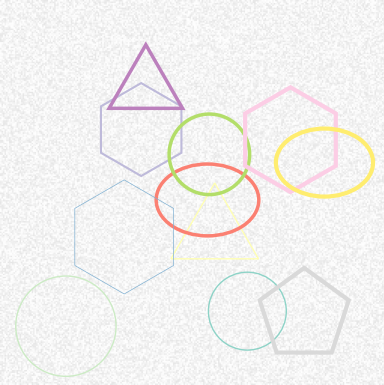[{"shape": "circle", "thickness": 1, "radius": 0.51, "center": [0.643, 0.192]}, {"shape": "triangle", "thickness": 1, "radius": 0.66, "center": [0.558, 0.393]}, {"shape": "hexagon", "thickness": 1.5, "radius": 0.6, "center": [0.367, 0.664]}, {"shape": "oval", "thickness": 2.5, "radius": 0.67, "center": [0.539, 0.481]}, {"shape": "hexagon", "thickness": 0.5, "radius": 0.74, "center": [0.323, 0.385]}, {"shape": "circle", "thickness": 2.5, "radius": 0.52, "center": [0.544, 0.599]}, {"shape": "hexagon", "thickness": 3, "radius": 0.68, "center": [0.754, 0.637]}, {"shape": "pentagon", "thickness": 3, "radius": 0.61, "center": [0.79, 0.183]}, {"shape": "triangle", "thickness": 2.5, "radius": 0.55, "center": [0.379, 0.774]}, {"shape": "circle", "thickness": 1, "radius": 0.65, "center": [0.171, 0.153]}, {"shape": "oval", "thickness": 3, "radius": 0.63, "center": [0.843, 0.578]}]